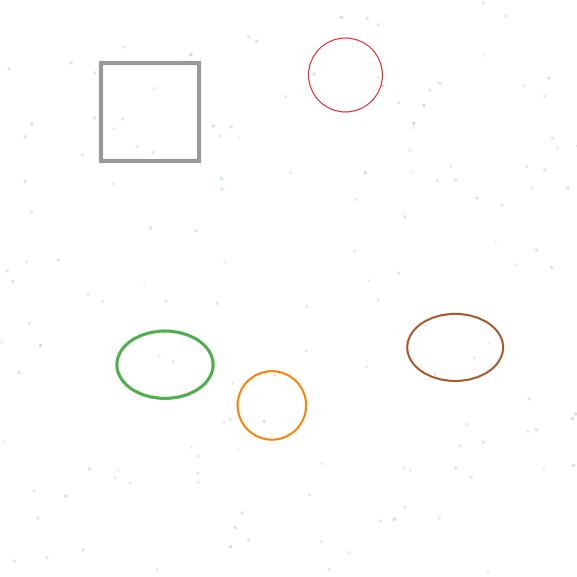[{"shape": "circle", "thickness": 0.5, "radius": 0.32, "center": [0.598, 0.869]}, {"shape": "oval", "thickness": 1.5, "radius": 0.42, "center": [0.286, 0.368]}, {"shape": "circle", "thickness": 1, "radius": 0.3, "center": [0.471, 0.297]}, {"shape": "oval", "thickness": 1, "radius": 0.42, "center": [0.788, 0.398]}, {"shape": "square", "thickness": 2, "radius": 0.42, "center": [0.26, 0.805]}]